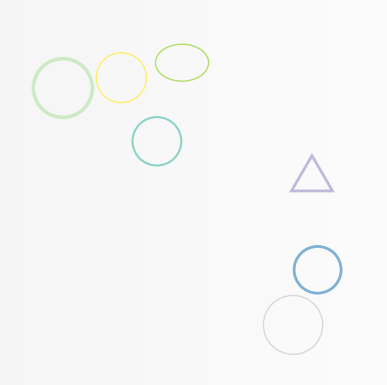[{"shape": "circle", "thickness": 1.5, "radius": 0.31, "center": [0.405, 0.633]}, {"shape": "triangle", "thickness": 2, "radius": 0.31, "center": [0.805, 0.535]}, {"shape": "circle", "thickness": 2, "radius": 0.3, "center": [0.82, 0.299]}, {"shape": "oval", "thickness": 1, "radius": 0.34, "center": [0.47, 0.837]}, {"shape": "circle", "thickness": 1, "radius": 0.38, "center": [0.756, 0.156]}, {"shape": "circle", "thickness": 2.5, "radius": 0.38, "center": [0.162, 0.771]}, {"shape": "circle", "thickness": 1, "radius": 0.32, "center": [0.313, 0.798]}]